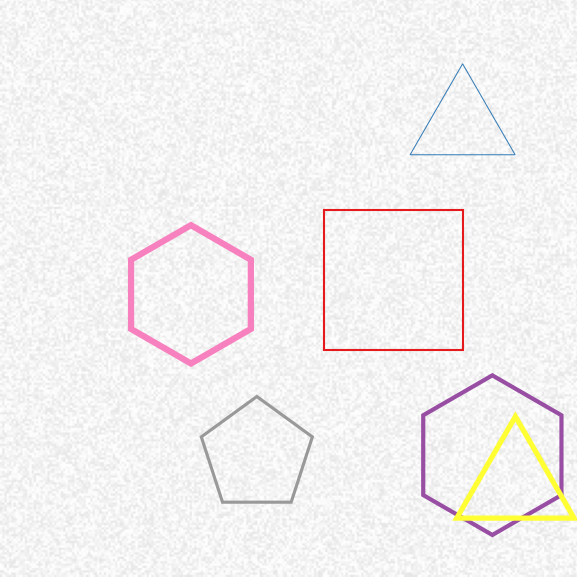[{"shape": "square", "thickness": 1, "radius": 0.6, "center": [0.681, 0.514]}, {"shape": "triangle", "thickness": 0.5, "radius": 0.52, "center": [0.801, 0.784]}, {"shape": "hexagon", "thickness": 2, "radius": 0.69, "center": [0.853, 0.211]}, {"shape": "triangle", "thickness": 2.5, "radius": 0.59, "center": [0.892, 0.161]}, {"shape": "hexagon", "thickness": 3, "radius": 0.6, "center": [0.331, 0.489]}, {"shape": "pentagon", "thickness": 1.5, "radius": 0.51, "center": [0.445, 0.211]}]